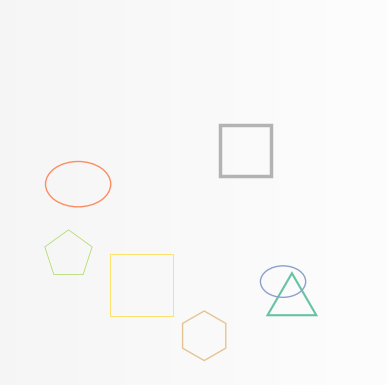[{"shape": "triangle", "thickness": 1.5, "radius": 0.36, "center": [0.753, 0.218]}, {"shape": "oval", "thickness": 1, "radius": 0.42, "center": [0.202, 0.522]}, {"shape": "oval", "thickness": 1, "radius": 0.29, "center": [0.73, 0.269]}, {"shape": "pentagon", "thickness": 0.5, "radius": 0.32, "center": [0.177, 0.339]}, {"shape": "square", "thickness": 0.5, "radius": 0.41, "center": [0.365, 0.26]}, {"shape": "hexagon", "thickness": 1, "radius": 0.32, "center": [0.527, 0.128]}, {"shape": "square", "thickness": 2.5, "radius": 0.33, "center": [0.633, 0.609]}]